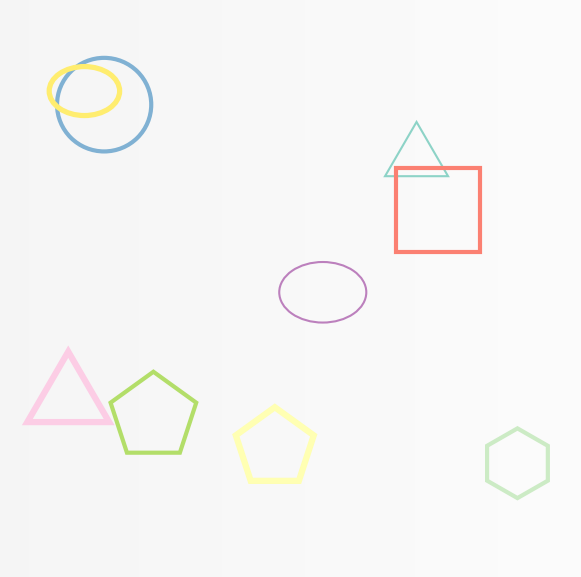[{"shape": "triangle", "thickness": 1, "radius": 0.31, "center": [0.717, 0.725]}, {"shape": "pentagon", "thickness": 3, "radius": 0.35, "center": [0.473, 0.224]}, {"shape": "square", "thickness": 2, "radius": 0.36, "center": [0.754, 0.636]}, {"shape": "circle", "thickness": 2, "radius": 0.41, "center": [0.179, 0.818]}, {"shape": "pentagon", "thickness": 2, "radius": 0.39, "center": [0.264, 0.278]}, {"shape": "triangle", "thickness": 3, "radius": 0.41, "center": [0.117, 0.309]}, {"shape": "oval", "thickness": 1, "radius": 0.37, "center": [0.555, 0.493]}, {"shape": "hexagon", "thickness": 2, "radius": 0.3, "center": [0.89, 0.197]}, {"shape": "oval", "thickness": 2.5, "radius": 0.3, "center": [0.145, 0.841]}]